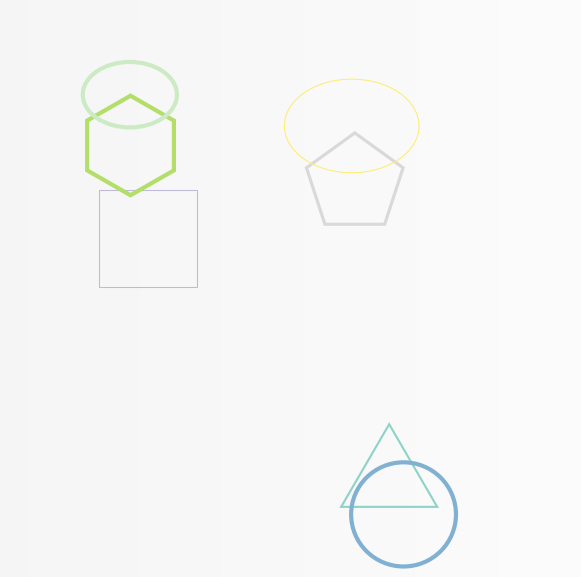[{"shape": "triangle", "thickness": 1, "radius": 0.48, "center": [0.67, 0.169]}, {"shape": "square", "thickness": 0.5, "radius": 0.42, "center": [0.254, 0.586]}, {"shape": "circle", "thickness": 2, "radius": 0.45, "center": [0.694, 0.108]}, {"shape": "hexagon", "thickness": 2, "radius": 0.43, "center": [0.225, 0.747]}, {"shape": "pentagon", "thickness": 1.5, "radius": 0.44, "center": [0.61, 0.682]}, {"shape": "oval", "thickness": 2, "radius": 0.4, "center": [0.223, 0.835]}, {"shape": "oval", "thickness": 0.5, "radius": 0.58, "center": [0.605, 0.781]}]